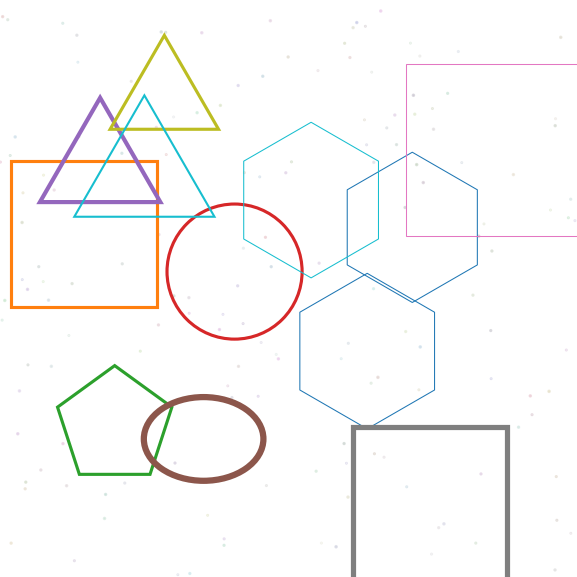[{"shape": "hexagon", "thickness": 0.5, "radius": 0.67, "center": [0.636, 0.391]}, {"shape": "hexagon", "thickness": 0.5, "radius": 0.65, "center": [0.714, 0.605]}, {"shape": "square", "thickness": 1.5, "radius": 0.63, "center": [0.145, 0.594]}, {"shape": "pentagon", "thickness": 1.5, "radius": 0.52, "center": [0.199, 0.262]}, {"shape": "circle", "thickness": 1.5, "radius": 0.58, "center": [0.406, 0.529]}, {"shape": "triangle", "thickness": 2, "radius": 0.6, "center": [0.173, 0.709]}, {"shape": "oval", "thickness": 3, "radius": 0.52, "center": [0.353, 0.239]}, {"shape": "square", "thickness": 0.5, "radius": 0.74, "center": [0.852, 0.739]}, {"shape": "square", "thickness": 2.5, "radius": 0.67, "center": [0.744, 0.126]}, {"shape": "triangle", "thickness": 1.5, "radius": 0.54, "center": [0.285, 0.829]}, {"shape": "hexagon", "thickness": 0.5, "radius": 0.67, "center": [0.539, 0.653]}, {"shape": "triangle", "thickness": 1, "radius": 0.7, "center": [0.25, 0.694]}]